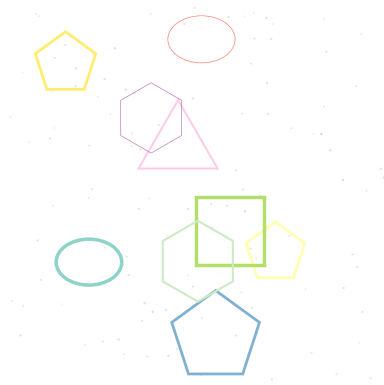[{"shape": "oval", "thickness": 2.5, "radius": 0.43, "center": [0.231, 0.319]}, {"shape": "pentagon", "thickness": 2, "radius": 0.4, "center": [0.715, 0.343]}, {"shape": "oval", "thickness": 0.5, "radius": 0.44, "center": [0.523, 0.898]}, {"shape": "pentagon", "thickness": 2, "radius": 0.6, "center": [0.56, 0.126]}, {"shape": "square", "thickness": 2.5, "radius": 0.44, "center": [0.596, 0.399]}, {"shape": "triangle", "thickness": 1.5, "radius": 0.59, "center": [0.463, 0.621]}, {"shape": "hexagon", "thickness": 0.5, "radius": 0.46, "center": [0.393, 0.694]}, {"shape": "hexagon", "thickness": 1.5, "radius": 0.53, "center": [0.514, 0.322]}, {"shape": "pentagon", "thickness": 2, "radius": 0.41, "center": [0.17, 0.835]}]